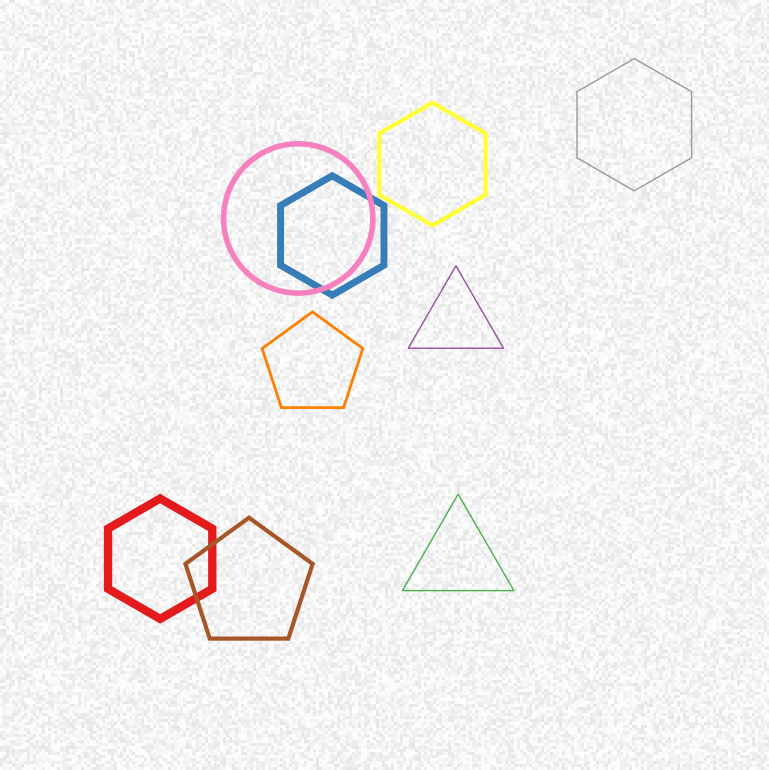[{"shape": "hexagon", "thickness": 3, "radius": 0.39, "center": [0.208, 0.274]}, {"shape": "hexagon", "thickness": 2.5, "radius": 0.39, "center": [0.432, 0.694]}, {"shape": "triangle", "thickness": 0.5, "radius": 0.42, "center": [0.595, 0.275]}, {"shape": "triangle", "thickness": 0.5, "radius": 0.36, "center": [0.592, 0.583]}, {"shape": "pentagon", "thickness": 1, "radius": 0.34, "center": [0.406, 0.526]}, {"shape": "hexagon", "thickness": 1.5, "radius": 0.4, "center": [0.562, 0.787]}, {"shape": "pentagon", "thickness": 1.5, "radius": 0.43, "center": [0.323, 0.241]}, {"shape": "circle", "thickness": 2, "radius": 0.48, "center": [0.387, 0.716]}, {"shape": "hexagon", "thickness": 0.5, "radius": 0.43, "center": [0.824, 0.838]}]